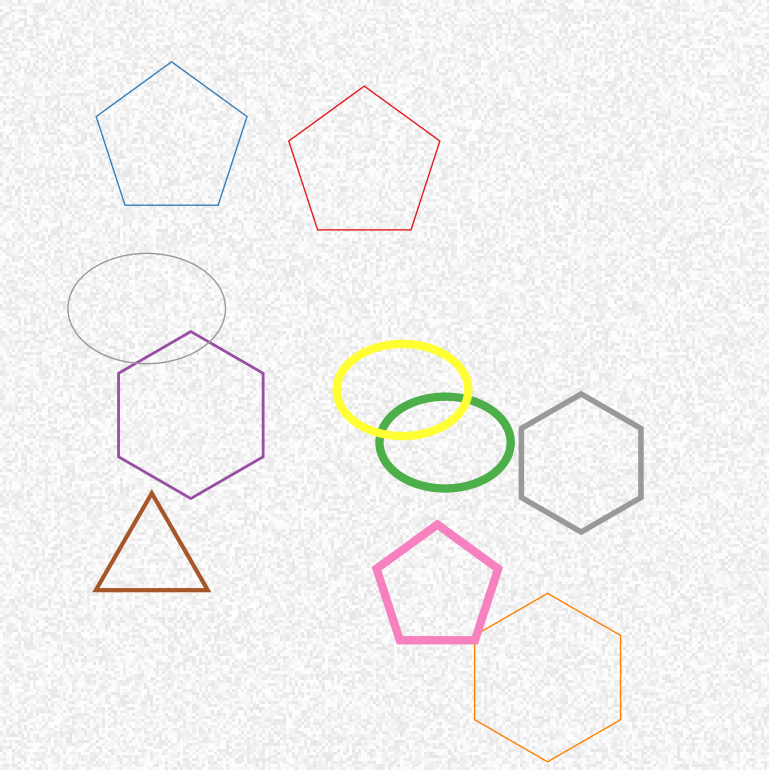[{"shape": "pentagon", "thickness": 0.5, "radius": 0.52, "center": [0.473, 0.785]}, {"shape": "pentagon", "thickness": 0.5, "radius": 0.51, "center": [0.223, 0.817]}, {"shape": "oval", "thickness": 3, "radius": 0.43, "center": [0.578, 0.425]}, {"shape": "hexagon", "thickness": 1, "radius": 0.54, "center": [0.248, 0.461]}, {"shape": "hexagon", "thickness": 0.5, "radius": 0.55, "center": [0.711, 0.12]}, {"shape": "oval", "thickness": 3, "radius": 0.43, "center": [0.523, 0.494]}, {"shape": "triangle", "thickness": 1.5, "radius": 0.42, "center": [0.197, 0.276]}, {"shape": "pentagon", "thickness": 3, "radius": 0.42, "center": [0.568, 0.236]}, {"shape": "oval", "thickness": 0.5, "radius": 0.51, "center": [0.191, 0.599]}, {"shape": "hexagon", "thickness": 2, "radius": 0.45, "center": [0.755, 0.399]}]